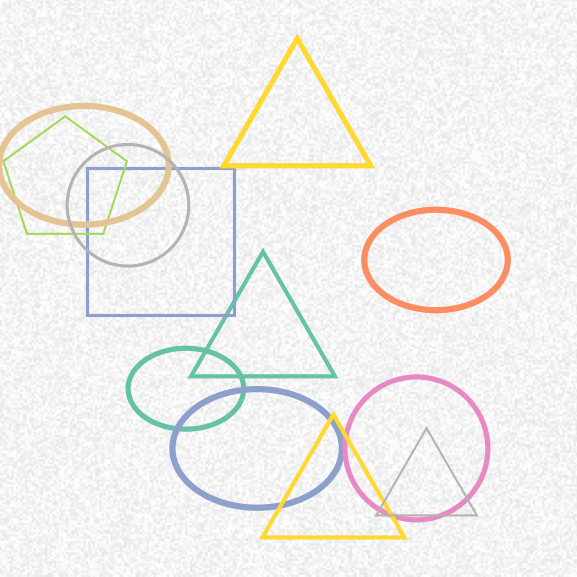[{"shape": "triangle", "thickness": 2, "radius": 0.72, "center": [0.455, 0.419]}, {"shape": "oval", "thickness": 2.5, "radius": 0.5, "center": [0.322, 0.326]}, {"shape": "oval", "thickness": 3, "radius": 0.62, "center": [0.755, 0.549]}, {"shape": "square", "thickness": 1.5, "radius": 0.64, "center": [0.278, 0.581]}, {"shape": "oval", "thickness": 3, "radius": 0.73, "center": [0.445, 0.223]}, {"shape": "circle", "thickness": 2.5, "radius": 0.62, "center": [0.721, 0.223]}, {"shape": "pentagon", "thickness": 1, "radius": 0.56, "center": [0.113, 0.685]}, {"shape": "triangle", "thickness": 2.5, "radius": 0.73, "center": [0.515, 0.786]}, {"shape": "triangle", "thickness": 2, "radius": 0.71, "center": [0.577, 0.139]}, {"shape": "oval", "thickness": 3, "radius": 0.73, "center": [0.145, 0.713]}, {"shape": "circle", "thickness": 1.5, "radius": 0.53, "center": [0.222, 0.644]}, {"shape": "triangle", "thickness": 1, "radius": 0.5, "center": [0.739, 0.157]}]